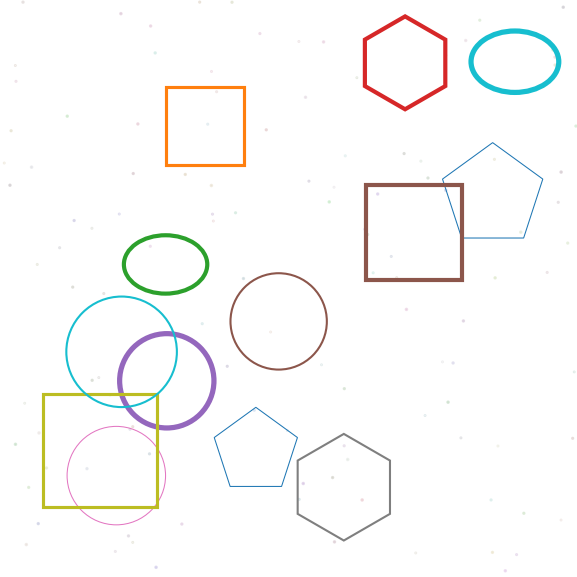[{"shape": "pentagon", "thickness": 0.5, "radius": 0.38, "center": [0.443, 0.218]}, {"shape": "pentagon", "thickness": 0.5, "radius": 0.46, "center": [0.853, 0.661]}, {"shape": "square", "thickness": 1.5, "radius": 0.34, "center": [0.355, 0.781]}, {"shape": "oval", "thickness": 2, "radius": 0.36, "center": [0.287, 0.541]}, {"shape": "hexagon", "thickness": 2, "radius": 0.4, "center": [0.701, 0.89]}, {"shape": "circle", "thickness": 2.5, "radius": 0.41, "center": [0.289, 0.34]}, {"shape": "square", "thickness": 2, "radius": 0.41, "center": [0.717, 0.596]}, {"shape": "circle", "thickness": 1, "radius": 0.42, "center": [0.483, 0.443]}, {"shape": "circle", "thickness": 0.5, "radius": 0.43, "center": [0.201, 0.176]}, {"shape": "hexagon", "thickness": 1, "radius": 0.46, "center": [0.595, 0.155]}, {"shape": "square", "thickness": 1.5, "radius": 0.49, "center": [0.173, 0.219]}, {"shape": "oval", "thickness": 2.5, "radius": 0.38, "center": [0.892, 0.892]}, {"shape": "circle", "thickness": 1, "radius": 0.48, "center": [0.211, 0.39]}]